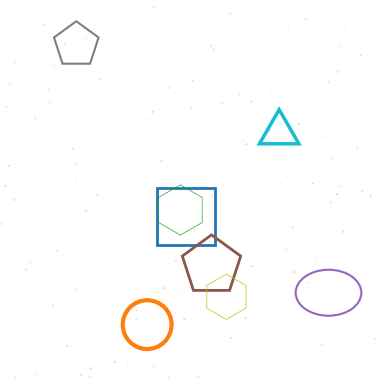[{"shape": "square", "thickness": 2, "radius": 0.37, "center": [0.483, 0.438]}, {"shape": "circle", "thickness": 3, "radius": 0.32, "center": [0.382, 0.157]}, {"shape": "hexagon", "thickness": 0.5, "radius": 0.33, "center": [0.469, 0.455]}, {"shape": "oval", "thickness": 1.5, "radius": 0.43, "center": [0.853, 0.24]}, {"shape": "pentagon", "thickness": 2, "radius": 0.4, "center": [0.549, 0.31]}, {"shape": "pentagon", "thickness": 1.5, "radius": 0.3, "center": [0.198, 0.884]}, {"shape": "hexagon", "thickness": 0.5, "radius": 0.29, "center": [0.588, 0.229]}, {"shape": "triangle", "thickness": 2.5, "radius": 0.3, "center": [0.725, 0.656]}]